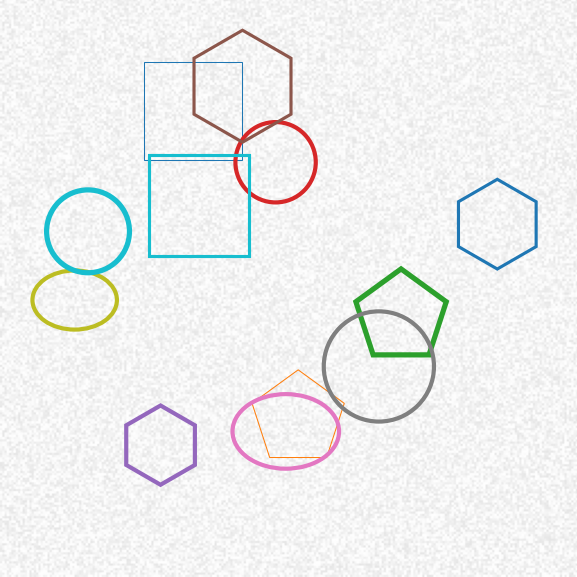[{"shape": "square", "thickness": 0.5, "radius": 0.42, "center": [0.335, 0.807]}, {"shape": "hexagon", "thickness": 1.5, "radius": 0.39, "center": [0.861, 0.611]}, {"shape": "pentagon", "thickness": 0.5, "radius": 0.42, "center": [0.516, 0.275]}, {"shape": "pentagon", "thickness": 2.5, "radius": 0.41, "center": [0.694, 0.451]}, {"shape": "circle", "thickness": 2, "radius": 0.35, "center": [0.477, 0.718]}, {"shape": "hexagon", "thickness": 2, "radius": 0.34, "center": [0.278, 0.228]}, {"shape": "hexagon", "thickness": 1.5, "radius": 0.48, "center": [0.42, 0.85]}, {"shape": "oval", "thickness": 2, "radius": 0.46, "center": [0.495, 0.252]}, {"shape": "circle", "thickness": 2, "radius": 0.48, "center": [0.656, 0.365]}, {"shape": "oval", "thickness": 2, "radius": 0.37, "center": [0.129, 0.48]}, {"shape": "circle", "thickness": 2.5, "radius": 0.36, "center": [0.152, 0.599]}, {"shape": "square", "thickness": 1.5, "radius": 0.44, "center": [0.345, 0.643]}]